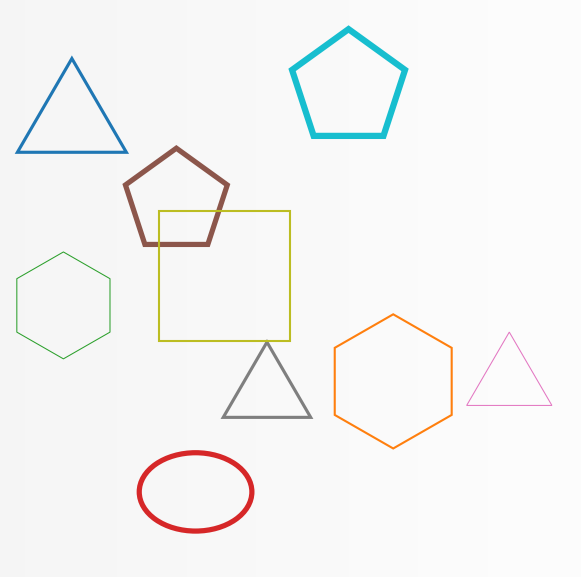[{"shape": "triangle", "thickness": 1.5, "radius": 0.54, "center": [0.124, 0.79]}, {"shape": "hexagon", "thickness": 1, "radius": 0.58, "center": [0.676, 0.339]}, {"shape": "hexagon", "thickness": 0.5, "radius": 0.46, "center": [0.109, 0.47]}, {"shape": "oval", "thickness": 2.5, "radius": 0.48, "center": [0.336, 0.147]}, {"shape": "pentagon", "thickness": 2.5, "radius": 0.46, "center": [0.303, 0.65]}, {"shape": "triangle", "thickness": 0.5, "radius": 0.42, "center": [0.876, 0.339]}, {"shape": "triangle", "thickness": 1.5, "radius": 0.43, "center": [0.459, 0.32]}, {"shape": "square", "thickness": 1, "radius": 0.56, "center": [0.386, 0.521]}, {"shape": "pentagon", "thickness": 3, "radius": 0.51, "center": [0.6, 0.846]}]